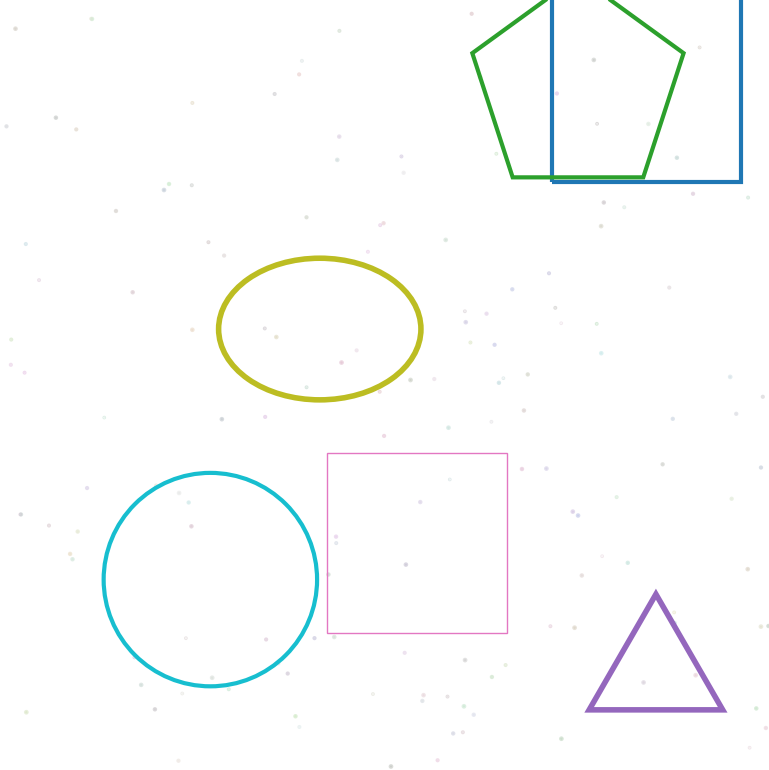[{"shape": "square", "thickness": 1.5, "radius": 0.61, "center": [0.839, 0.886]}, {"shape": "pentagon", "thickness": 1.5, "radius": 0.72, "center": [0.751, 0.886]}, {"shape": "triangle", "thickness": 2, "radius": 0.5, "center": [0.852, 0.128]}, {"shape": "square", "thickness": 0.5, "radius": 0.59, "center": [0.541, 0.295]}, {"shape": "oval", "thickness": 2, "radius": 0.66, "center": [0.415, 0.573]}, {"shape": "circle", "thickness": 1.5, "radius": 0.69, "center": [0.273, 0.247]}]